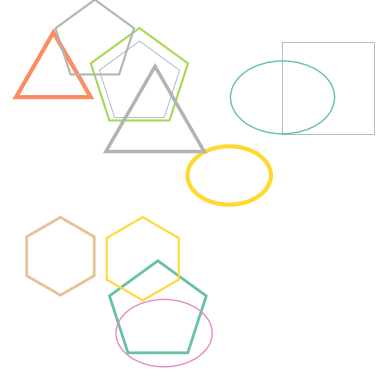[{"shape": "pentagon", "thickness": 2, "radius": 0.66, "center": [0.41, 0.191]}, {"shape": "oval", "thickness": 1, "radius": 0.68, "center": [0.734, 0.747]}, {"shape": "triangle", "thickness": 3, "radius": 0.56, "center": [0.139, 0.804]}, {"shape": "square", "thickness": 0.5, "radius": 0.6, "center": [0.852, 0.772]}, {"shape": "pentagon", "thickness": 0.5, "radius": 0.55, "center": [0.362, 0.784]}, {"shape": "oval", "thickness": 1, "radius": 0.62, "center": [0.426, 0.135]}, {"shape": "pentagon", "thickness": 1.5, "radius": 0.66, "center": [0.362, 0.794]}, {"shape": "hexagon", "thickness": 1.5, "radius": 0.54, "center": [0.371, 0.328]}, {"shape": "oval", "thickness": 3, "radius": 0.54, "center": [0.595, 0.544]}, {"shape": "hexagon", "thickness": 2, "radius": 0.51, "center": [0.157, 0.334]}, {"shape": "triangle", "thickness": 2.5, "radius": 0.74, "center": [0.403, 0.68]}, {"shape": "pentagon", "thickness": 1.5, "radius": 0.54, "center": [0.246, 0.893]}]